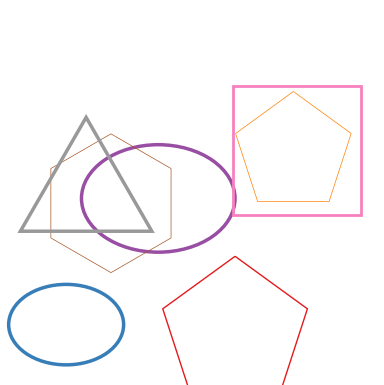[{"shape": "pentagon", "thickness": 1, "radius": 0.99, "center": [0.611, 0.137]}, {"shape": "oval", "thickness": 2.5, "radius": 0.75, "center": [0.172, 0.157]}, {"shape": "oval", "thickness": 2.5, "radius": 1.0, "center": [0.411, 0.485]}, {"shape": "pentagon", "thickness": 0.5, "radius": 0.79, "center": [0.762, 0.604]}, {"shape": "hexagon", "thickness": 0.5, "radius": 0.9, "center": [0.288, 0.472]}, {"shape": "square", "thickness": 2, "radius": 0.84, "center": [0.771, 0.609]}, {"shape": "triangle", "thickness": 2.5, "radius": 0.99, "center": [0.224, 0.498]}]